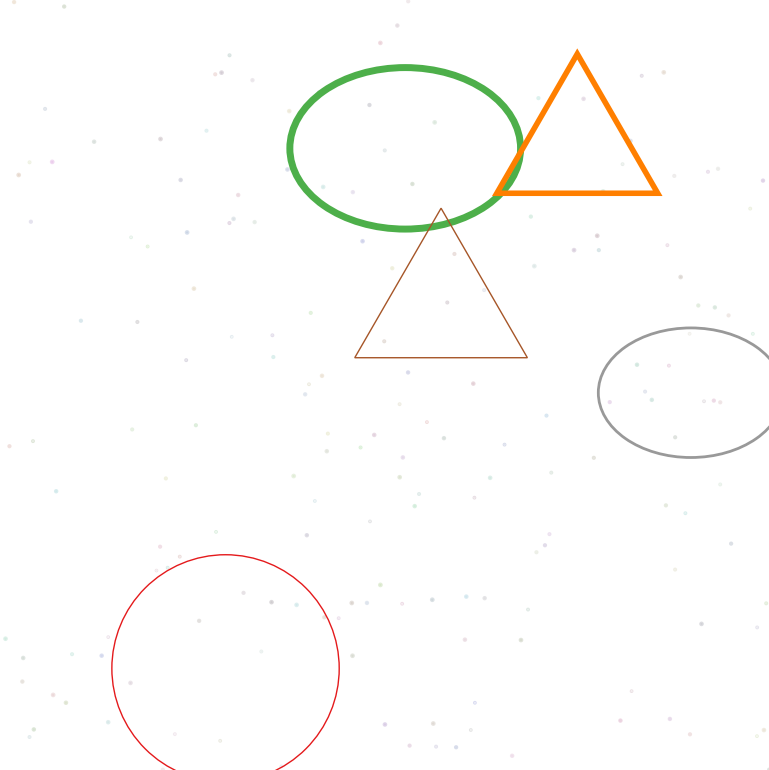[{"shape": "circle", "thickness": 0.5, "radius": 0.74, "center": [0.293, 0.132]}, {"shape": "oval", "thickness": 2.5, "radius": 0.75, "center": [0.526, 0.807]}, {"shape": "triangle", "thickness": 2, "radius": 0.6, "center": [0.75, 0.809]}, {"shape": "triangle", "thickness": 0.5, "radius": 0.65, "center": [0.573, 0.6]}, {"shape": "oval", "thickness": 1, "radius": 0.6, "center": [0.897, 0.49]}]